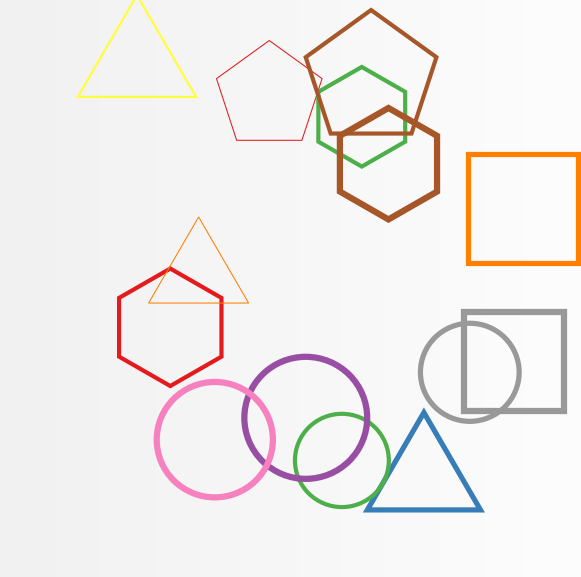[{"shape": "pentagon", "thickness": 0.5, "radius": 0.48, "center": [0.463, 0.833]}, {"shape": "hexagon", "thickness": 2, "radius": 0.51, "center": [0.293, 0.432]}, {"shape": "triangle", "thickness": 2.5, "radius": 0.56, "center": [0.729, 0.172]}, {"shape": "hexagon", "thickness": 2, "radius": 0.43, "center": [0.622, 0.797]}, {"shape": "circle", "thickness": 2, "radius": 0.4, "center": [0.588, 0.202]}, {"shape": "circle", "thickness": 3, "radius": 0.53, "center": [0.526, 0.276]}, {"shape": "square", "thickness": 2.5, "radius": 0.47, "center": [0.9, 0.638]}, {"shape": "triangle", "thickness": 0.5, "radius": 0.5, "center": [0.342, 0.524]}, {"shape": "triangle", "thickness": 1, "radius": 0.59, "center": [0.236, 0.89]}, {"shape": "hexagon", "thickness": 3, "radius": 0.48, "center": [0.668, 0.716]}, {"shape": "pentagon", "thickness": 2, "radius": 0.59, "center": [0.638, 0.864]}, {"shape": "circle", "thickness": 3, "radius": 0.5, "center": [0.37, 0.238]}, {"shape": "square", "thickness": 3, "radius": 0.43, "center": [0.885, 0.373]}, {"shape": "circle", "thickness": 2.5, "radius": 0.42, "center": [0.808, 0.354]}]